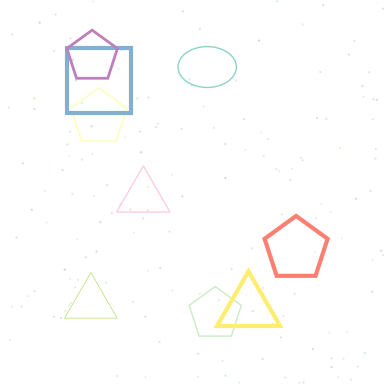[{"shape": "oval", "thickness": 1, "radius": 0.38, "center": [0.538, 0.826]}, {"shape": "pentagon", "thickness": 1, "radius": 0.38, "center": [0.257, 0.696]}, {"shape": "pentagon", "thickness": 3, "radius": 0.43, "center": [0.769, 0.353]}, {"shape": "square", "thickness": 3, "radius": 0.42, "center": [0.257, 0.791]}, {"shape": "triangle", "thickness": 0.5, "radius": 0.39, "center": [0.236, 0.213]}, {"shape": "triangle", "thickness": 1, "radius": 0.4, "center": [0.372, 0.489]}, {"shape": "pentagon", "thickness": 2, "radius": 0.35, "center": [0.239, 0.853]}, {"shape": "pentagon", "thickness": 1, "radius": 0.36, "center": [0.559, 0.185]}, {"shape": "triangle", "thickness": 3, "radius": 0.47, "center": [0.646, 0.2]}]